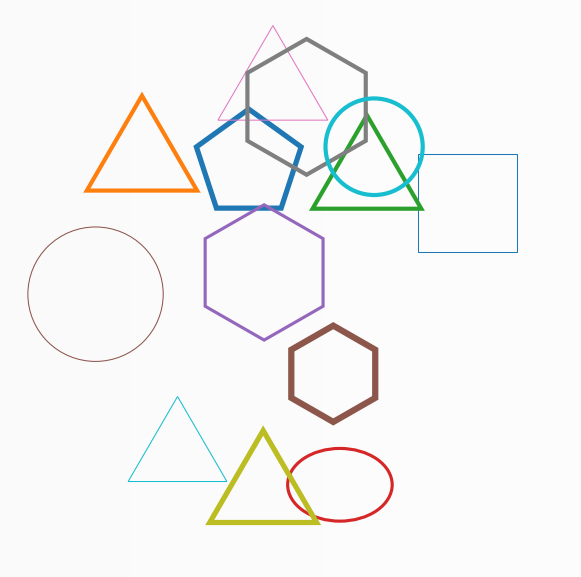[{"shape": "pentagon", "thickness": 2.5, "radius": 0.47, "center": [0.428, 0.715]}, {"shape": "square", "thickness": 0.5, "radius": 0.43, "center": [0.804, 0.648]}, {"shape": "triangle", "thickness": 2, "radius": 0.55, "center": [0.244, 0.724]}, {"shape": "triangle", "thickness": 2, "radius": 0.54, "center": [0.631, 0.692]}, {"shape": "oval", "thickness": 1.5, "radius": 0.45, "center": [0.585, 0.16]}, {"shape": "hexagon", "thickness": 1.5, "radius": 0.59, "center": [0.454, 0.527]}, {"shape": "circle", "thickness": 0.5, "radius": 0.58, "center": [0.164, 0.49]}, {"shape": "hexagon", "thickness": 3, "radius": 0.42, "center": [0.573, 0.352]}, {"shape": "triangle", "thickness": 0.5, "radius": 0.55, "center": [0.469, 0.846]}, {"shape": "hexagon", "thickness": 2, "radius": 0.59, "center": [0.527, 0.814]}, {"shape": "triangle", "thickness": 2.5, "radius": 0.53, "center": [0.453, 0.147]}, {"shape": "circle", "thickness": 2, "radius": 0.42, "center": [0.644, 0.745]}, {"shape": "triangle", "thickness": 0.5, "radius": 0.49, "center": [0.305, 0.214]}]